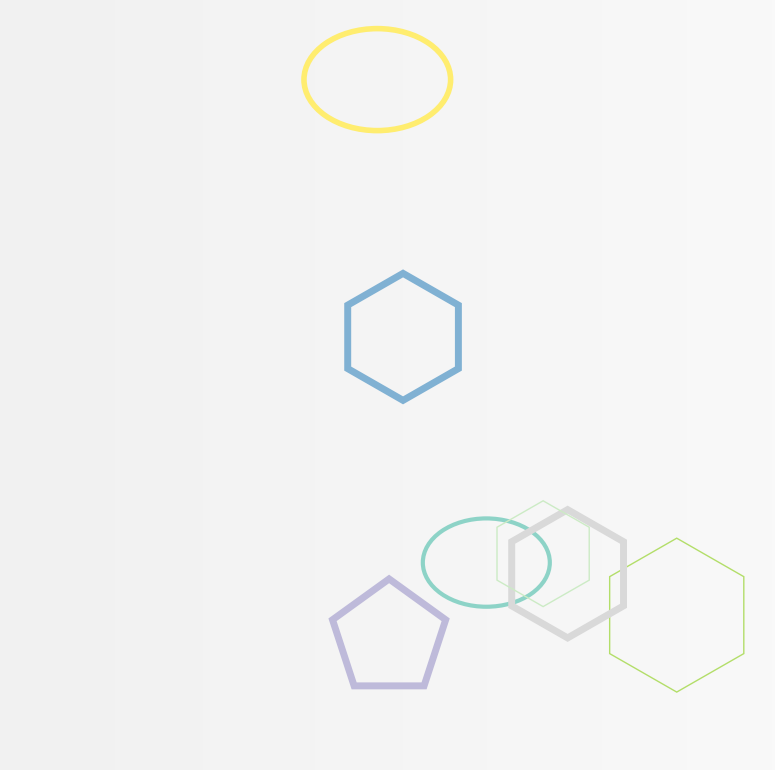[{"shape": "oval", "thickness": 1.5, "radius": 0.41, "center": [0.628, 0.269]}, {"shape": "pentagon", "thickness": 2.5, "radius": 0.38, "center": [0.502, 0.171]}, {"shape": "hexagon", "thickness": 2.5, "radius": 0.41, "center": [0.52, 0.563]}, {"shape": "hexagon", "thickness": 0.5, "radius": 0.5, "center": [0.873, 0.201]}, {"shape": "hexagon", "thickness": 2.5, "radius": 0.42, "center": [0.732, 0.255]}, {"shape": "hexagon", "thickness": 0.5, "radius": 0.34, "center": [0.701, 0.281]}, {"shape": "oval", "thickness": 2, "radius": 0.47, "center": [0.487, 0.897]}]